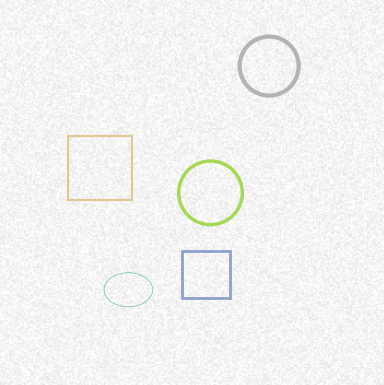[{"shape": "oval", "thickness": 0.5, "radius": 0.32, "center": [0.334, 0.247]}, {"shape": "square", "thickness": 2, "radius": 0.31, "center": [0.535, 0.287]}, {"shape": "circle", "thickness": 2.5, "radius": 0.41, "center": [0.547, 0.499]}, {"shape": "square", "thickness": 1.5, "radius": 0.41, "center": [0.259, 0.564]}, {"shape": "circle", "thickness": 3, "radius": 0.38, "center": [0.699, 0.828]}]